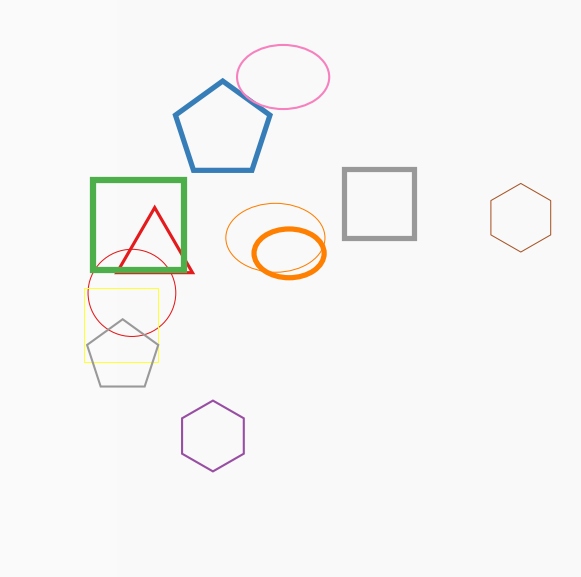[{"shape": "triangle", "thickness": 1.5, "radius": 0.38, "center": [0.266, 0.565]}, {"shape": "circle", "thickness": 0.5, "radius": 0.38, "center": [0.227, 0.492]}, {"shape": "pentagon", "thickness": 2.5, "radius": 0.43, "center": [0.383, 0.773]}, {"shape": "square", "thickness": 3, "radius": 0.39, "center": [0.238, 0.609]}, {"shape": "hexagon", "thickness": 1, "radius": 0.31, "center": [0.366, 0.244]}, {"shape": "oval", "thickness": 0.5, "radius": 0.43, "center": [0.474, 0.587]}, {"shape": "oval", "thickness": 2.5, "radius": 0.3, "center": [0.497, 0.56]}, {"shape": "square", "thickness": 0.5, "radius": 0.32, "center": [0.208, 0.436]}, {"shape": "hexagon", "thickness": 0.5, "radius": 0.3, "center": [0.896, 0.622]}, {"shape": "oval", "thickness": 1, "radius": 0.4, "center": [0.487, 0.866]}, {"shape": "square", "thickness": 2.5, "radius": 0.3, "center": [0.652, 0.647]}, {"shape": "pentagon", "thickness": 1, "radius": 0.32, "center": [0.211, 0.382]}]